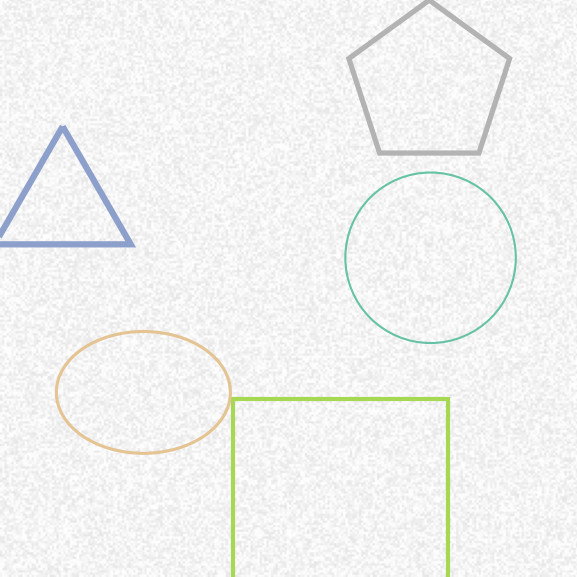[{"shape": "circle", "thickness": 1, "radius": 0.74, "center": [0.746, 0.553]}, {"shape": "triangle", "thickness": 3, "radius": 0.68, "center": [0.109, 0.644]}, {"shape": "square", "thickness": 2, "radius": 0.93, "center": [0.589, 0.122]}, {"shape": "oval", "thickness": 1.5, "radius": 0.75, "center": [0.248, 0.32]}, {"shape": "pentagon", "thickness": 2.5, "radius": 0.73, "center": [0.743, 0.853]}]